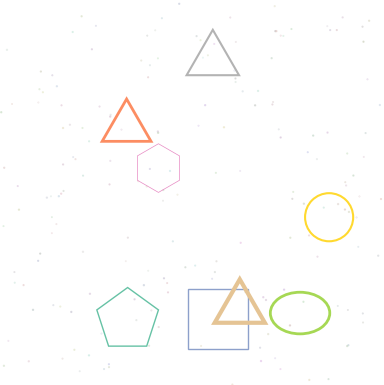[{"shape": "pentagon", "thickness": 1, "radius": 0.42, "center": [0.332, 0.169]}, {"shape": "triangle", "thickness": 2, "radius": 0.37, "center": [0.329, 0.67]}, {"shape": "square", "thickness": 1, "radius": 0.39, "center": [0.566, 0.171]}, {"shape": "hexagon", "thickness": 0.5, "radius": 0.32, "center": [0.412, 0.563]}, {"shape": "oval", "thickness": 2, "radius": 0.39, "center": [0.779, 0.187]}, {"shape": "circle", "thickness": 1.5, "radius": 0.31, "center": [0.855, 0.436]}, {"shape": "triangle", "thickness": 3, "radius": 0.38, "center": [0.623, 0.199]}, {"shape": "triangle", "thickness": 1.5, "radius": 0.39, "center": [0.553, 0.844]}]